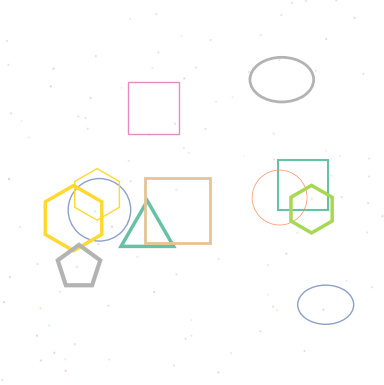[{"shape": "square", "thickness": 1.5, "radius": 0.33, "center": [0.786, 0.52]}, {"shape": "triangle", "thickness": 2.5, "radius": 0.39, "center": [0.383, 0.399]}, {"shape": "circle", "thickness": 0.5, "radius": 0.36, "center": [0.726, 0.487]}, {"shape": "circle", "thickness": 1, "radius": 0.41, "center": [0.258, 0.455]}, {"shape": "oval", "thickness": 1, "radius": 0.36, "center": [0.846, 0.209]}, {"shape": "square", "thickness": 1, "radius": 0.34, "center": [0.399, 0.72]}, {"shape": "hexagon", "thickness": 2.5, "radius": 0.31, "center": [0.809, 0.457]}, {"shape": "hexagon", "thickness": 2.5, "radius": 0.42, "center": [0.191, 0.433]}, {"shape": "hexagon", "thickness": 1, "radius": 0.34, "center": [0.252, 0.495]}, {"shape": "square", "thickness": 2, "radius": 0.42, "center": [0.462, 0.453]}, {"shape": "oval", "thickness": 2, "radius": 0.41, "center": [0.732, 0.793]}, {"shape": "pentagon", "thickness": 3, "radius": 0.29, "center": [0.205, 0.306]}]